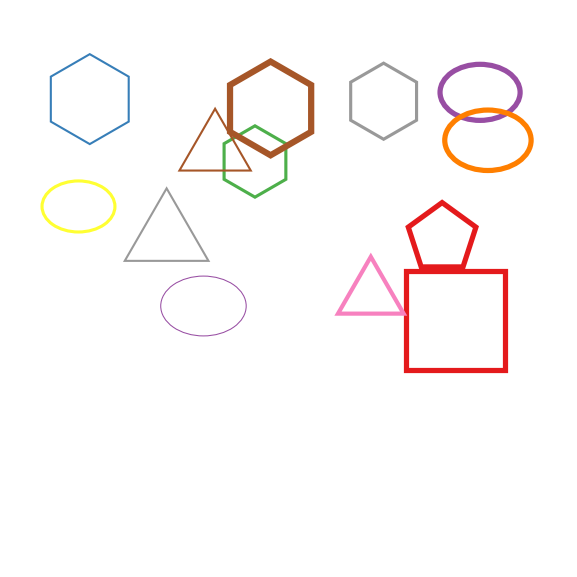[{"shape": "pentagon", "thickness": 2.5, "radius": 0.31, "center": [0.766, 0.587]}, {"shape": "square", "thickness": 2.5, "radius": 0.43, "center": [0.788, 0.445]}, {"shape": "hexagon", "thickness": 1, "radius": 0.39, "center": [0.155, 0.827]}, {"shape": "hexagon", "thickness": 1.5, "radius": 0.31, "center": [0.442, 0.719]}, {"shape": "oval", "thickness": 0.5, "radius": 0.37, "center": [0.352, 0.469]}, {"shape": "oval", "thickness": 2.5, "radius": 0.35, "center": [0.831, 0.839]}, {"shape": "oval", "thickness": 2.5, "radius": 0.37, "center": [0.845, 0.756]}, {"shape": "oval", "thickness": 1.5, "radius": 0.32, "center": [0.136, 0.642]}, {"shape": "triangle", "thickness": 1, "radius": 0.36, "center": [0.372, 0.739]}, {"shape": "hexagon", "thickness": 3, "radius": 0.41, "center": [0.469, 0.811]}, {"shape": "triangle", "thickness": 2, "radius": 0.33, "center": [0.642, 0.489]}, {"shape": "hexagon", "thickness": 1.5, "radius": 0.33, "center": [0.664, 0.824]}, {"shape": "triangle", "thickness": 1, "radius": 0.42, "center": [0.289, 0.589]}]